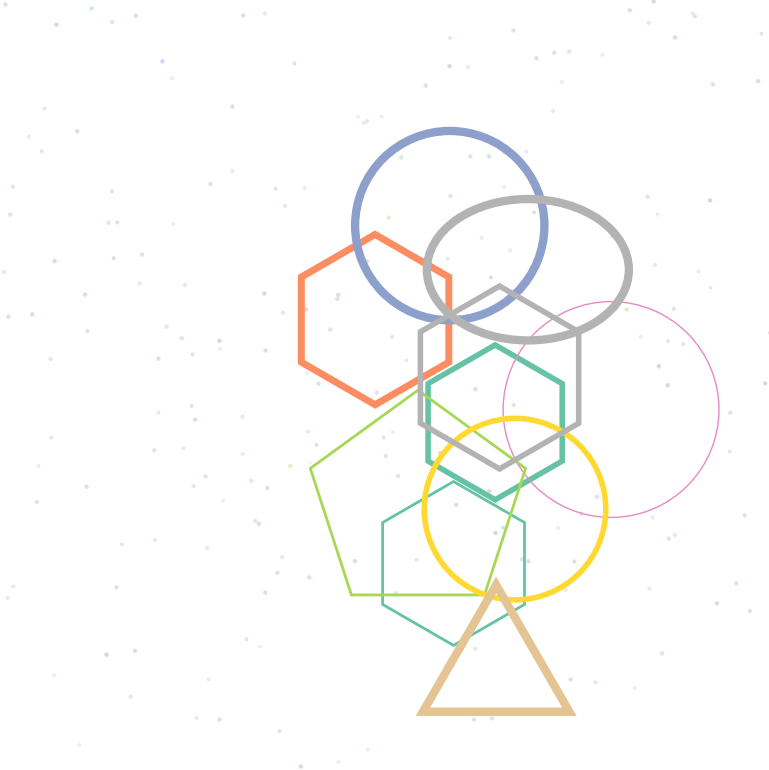[{"shape": "hexagon", "thickness": 1, "radius": 0.53, "center": [0.589, 0.268]}, {"shape": "hexagon", "thickness": 2, "radius": 0.5, "center": [0.643, 0.451]}, {"shape": "hexagon", "thickness": 2.5, "radius": 0.55, "center": [0.487, 0.585]}, {"shape": "circle", "thickness": 3, "radius": 0.61, "center": [0.584, 0.707]}, {"shape": "circle", "thickness": 0.5, "radius": 0.7, "center": [0.794, 0.468]}, {"shape": "pentagon", "thickness": 1, "radius": 0.73, "center": [0.543, 0.346]}, {"shape": "circle", "thickness": 2, "radius": 0.59, "center": [0.669, 0.339]}, {"shape": "triangle", "thickness": 3, "radius": 0.55, "center": [0.644, 0.131]}, {"shape": "hexagon", "thickness": 2, "radius": 0.59, "center": [0.649, 0.51]}, {"shape": "oval", "thickness": 3, "radius": 0.66, "center": [0.686, 0.65]}]